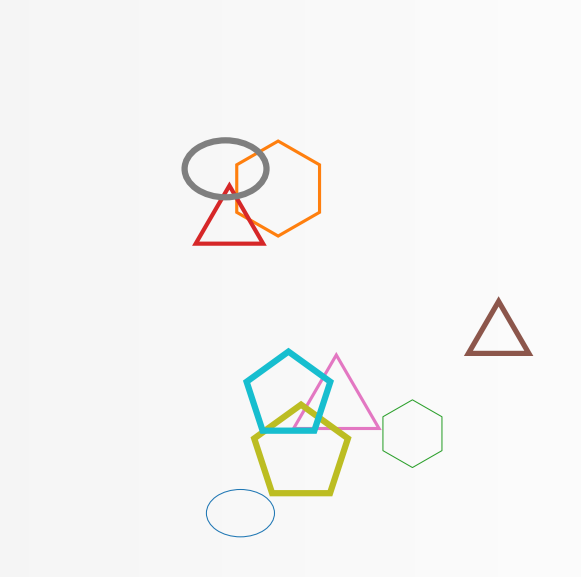[{"shape": "oval", "thickness": 0.5, "radius": 0.29, "center": [0.414, 0.111]}, {"shape": "hexagon", "thickness": 1.5, "radius": 0.41, "center": [0.479, 0.673]}, {"shape": "hexagon", "thickness": 0.5, "radius": 0.29, "center": [0.71, 0.248]}, {"shape": "triangle", "thickness": 2, "radius": 0.34, "center": [0.395, 0.611]}, {"shape": "triangle", "thickness": 2.5, "radius": 0.3, "center": [0.858, 0.417]}, {"shape": "triangle", "thickness": 1.5, "radius": 0.42, "center": [0.579, 0.3]}, {"shape": "oval", "thickness": 3, "radius": 0.35, "center": [0.388, 0.707]}, {"shape": "pentagon", "thickness": 3, "radius": 0.42, "center": [0.518, 0.214]}, {"shape": "pentagon", "thickness": 3, "radius": 0.38, "center": [0.496, 0.315]}]